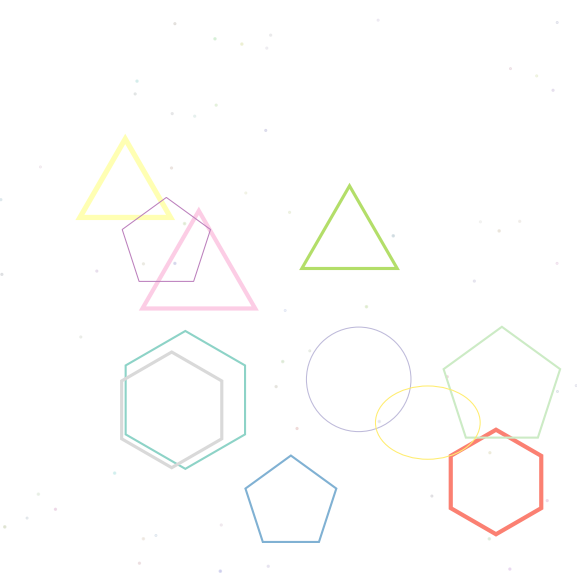[{"shape": "hexagon", "thickness": 1, "radius": 0.6, "center": [0.321, 0.307]}, {"shape": "triangle", "thickness": 2.5, "radius": 0.45, "center": [0.217, 0.668]}, {"shape": "circle", "thickness": 0.5, "radius": 0.45, "center": [0.621, 0.342]}, {"shape": "hexagon", "thickness": 2, "radius": 0.45, "center": [0.859, 0.165]}, {"shape": "pentagon", "thickness": 1, "radius": 0.41, "center": [0.504, 0.128]}, {"shape": "triangle", "thickness": 1.5, "radius": 0.48, "center": [0.605, 0.582]}, {"shape": "triangle", "thickness": 2, "radius": 0.56, "center": [0.344, 0.521]}, {"shape": "hexagon", "thickness": 1.5, "radius": 0.5, "center": [0.297, 0.289]}, {"shape": "pentagon", "thickness": 0.5, "radius": 0.4, "center": [0.288, 0.577]}, {"shape": "pentagon", "thickness": 1, "radius": 0.53, "center": [0.869, 0.327]}, {"shape": "oval", "thickness": 0.5, "radius": 0.45, "center": [0.741, 0.267]}]